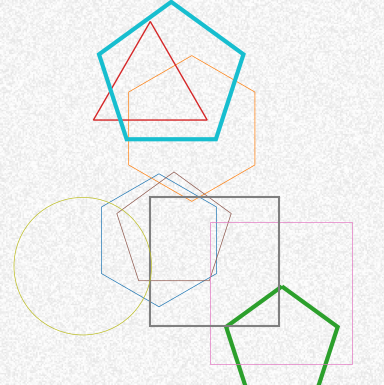[{"shape": "hexagon", "thickness": 0.5, "radius": 0.86, "center": [0.413, 0.376]}, {"shape": "hexagon", "thickness": 0.5, "radius": 0.95, "center": [0.498, 0.666]}, {"shape": "pentagon", "thickness": 3, "radius": 0.76, "center": [0.732, 0.104]}, {"shape": "triangle", "thickness": 1, "radius": 0.85, "center": [0.39, 0.774]}, {"shape": "pentagon", "thickness": 0.5, "radius": 0.78, "center": [0.452, 0.397]}, {"shape": "square", "thickness": 0.5, "radius": 0.92, "center": [0.731, 0.238]}, {"shape": "square", "thickness": 1.5, "radius": 0.84, "center": [0.557, 0.32]}, {"shape": "circle", "thickness": 0.5, "radius": 0.89, "center": [0.215, 0.309]}, {"shape": "pentagon", "thickness": 3, "radius": 0.99, "center": [0.445, 0.798]}]